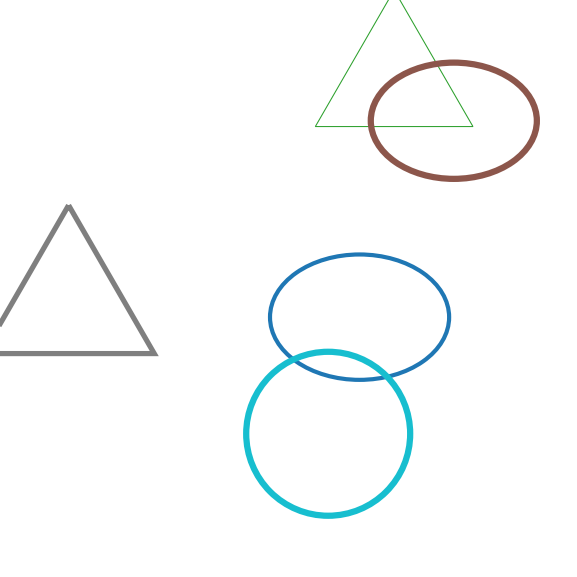[{"shape": "oval", "thickness": 2, "radius": 0.78, "center": [0.623, 0.45]}, {"shape": "triangle", "thickness": 0.5, "radius": 0.79, "center": [0.683, 0.859]}, {"shape": "oval", "thickness": 3, "radius": 0.72, "center": [0.786, 0.79]}, {"shape": "triangle", "thickness": 2.5, "radius": 0.86, "center": [0.119, 0.473]}, {"shape": "circle", "thickness": 3, "radius": 0.71, "center": [0.568, 0.248]}]